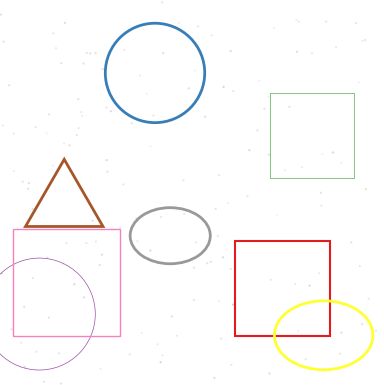[{"shape": "square", "thickness": 1.5, "radius": 0.62, "center": [0.733, 0.251]}, {"shape": "circle", "thickness": 2, "radius": 0.65, "center": [0.403, 0.811]}, {"shape": "square", "thickness": 0.5, "radius": 0.55, "center": [0.811, 0.647]}, {"shape": "circle", "thickness": 0.5, "radius": 0.73, "center": [0.102, 0.184]}, {"shape": "oval", "thickness": 2, "radius": 0.64, "center": [0.841, 0.129]}, {"shape": "triangle", "thickness": 2, "radius": 0.58, "center": [0.167, 0.47]}, {"shape": "square", "thickness": 1, "radius": 0.69, "center": [0.173, 0.267]}, {"shape": "oval", "thickness": 2, "radius": 0.52, "center": [0.442, 0.388]}]